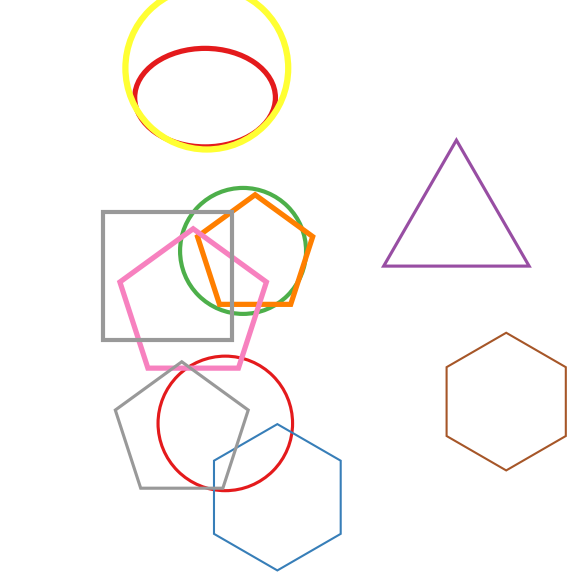[{"shape": "oval", "thickness": 2.5, "radius": 0.61, "center": [0.355, 0.83]}, {"shape": "circle", "thickness": 1.5, "radius": 0.58, "center": [0.39, 0.266]}, {"shape": "hexagon", "thickness": 1, "radius": 0.63, "center": [0.48, 0.138]}, {"shape": "circle", "thickness": 2, "radius": 0.55, "center": [0.421, 0.565]}, {"shape": "triangle", "thickness": 1.5, "radius": 0.73, "center": [0.79, 0.611]}, {"shape": "pentagon", "thickness": 2.5, "radius": 0.52, "center": [0.442, 0.557]}, {"shape": "circle", "thickness": 3, "radius": 0.7, "center": [0.358, 0.881]}, {"shape": "hexagon", "thickness": 1, "radius": 0.6, "center": [0.877, 0.304]}, {"shape": "pentagon", "thickness": 2.5, "radius": 0.67, "center": [0.334, 0.47]}, {"shape": "pentagon", "thickness": 1.5, "radius": 0.61, "center": [0.315, 0.252]}, {"shape": "square", "thickness": 2, "radius": 0.56, "center": [0.29, 0.521]}]